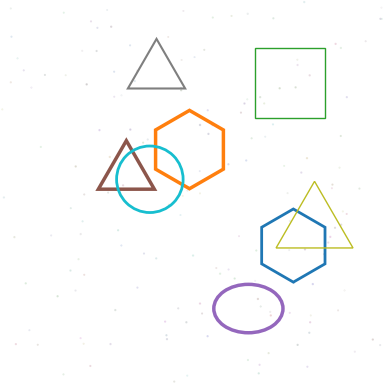[{"shape": "hexagon", "thickness": 2, "radius": 0.47, "center": [0.762, 0.362]}, {"shape": "hexagon", "thickness": 2.5, "radius": 0.51, "center": [0.492, 0.612]}, {"shape": "square", "thickness": 1, "radius": 0.45, "center": [0.753, 0.784]}, {"shape": "oval", "thickness": 2.5, "radius": 0.45, "center": [0.645, 0.199]}, {"shape": "triangle", "thickness": 2.5, "radius": 0.42, "center": [0.328, 0.551]}, {"shape": "triangle", "thickness": 1.5, "radius": 0.43, "center": [0.407, 0.813]}, {"shape": "triangle", "thickness": 1, "radius": 0.58, "center": [0.817, 0.414]}, {"shape": "circle", "thickness": 2, "radius": 0.43, "center": [0.389, 0.534]}]